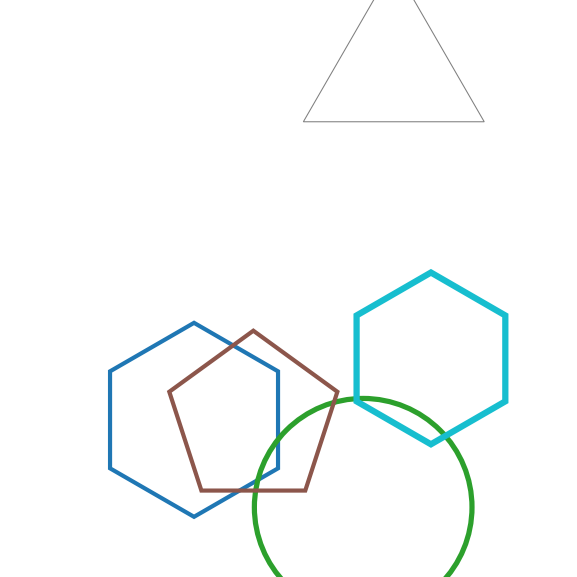[{"shape": "hexagon", "thickness": 2, "radius": 0.84, "center": [0.336, 0.272]}, {"shape": "circle", "thickness": 2.5, "radius": 0.94, "center": [0.629, 0.121]}, {"shape": "pentagon", "thickness": 2, "radius": 0.77, "center": [0.439, 0.273]}, {"shape": "triangle", "thickness": 0.5, "radius": 0.9, "center": [0.682, 0.879]}, {"shape": "hexagon", "thickness": 3, "radius": 0.74, "center": [0.746, 0.379]}]